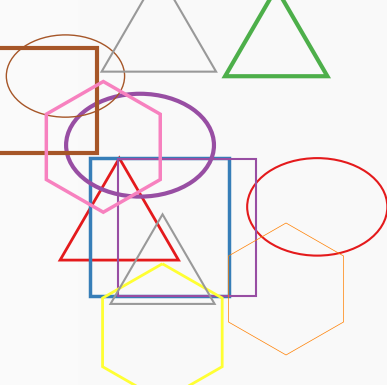[{"shape": "oval", "thickness": 1.5, "radius": 0.9, "center": [0.819, 0.463]}, {"shape": "triangle", "thickness": 2, "radius": 0.88, "center": [0.308, 0.413]}, {"shape": "square", "thickness": 2.5, "radius": 0.89, "center": [0.411, 0.411]}, {"shape": "triangle", "thickness": 3, "radius": 0.76, "center": [0.713, 0.878]}, {"shape": "square", "thickness": 1.5, "radius": 0.89, "center": [0.482, 0.409]}, {"shape": "oval", "thickness": 3, "radius": 0.95, "center": [0.361, 0.623]}, {"shape": "hexagon", "thickness": 0.5, "radius": 0.86, "center": [0.738, 0.249]}, {"shape": "hexagon", "thickness": 2, "radius": 0.89, "center": [0.419, 0.137]}, {"shape": "oval", "thickness": 1, "radius": 0.76, "center": [0.169, 0.803]}, {"shape": "square", "thickness": 3, "radius": 0.68, "center": [0.113, 0.739]}, {"shape": "hexagon", "thickness": 2.5, "radius": 0.85, "center": [0.267, 0.619]}, {"shape": "triangle", "thickness": 1.5, "radius": 0.78, "center": [0.419, 0.288]}, {"shape": "triangle", "thickness": 1.5, "radius": 0.85, "center": [0.41, 0.899]}]